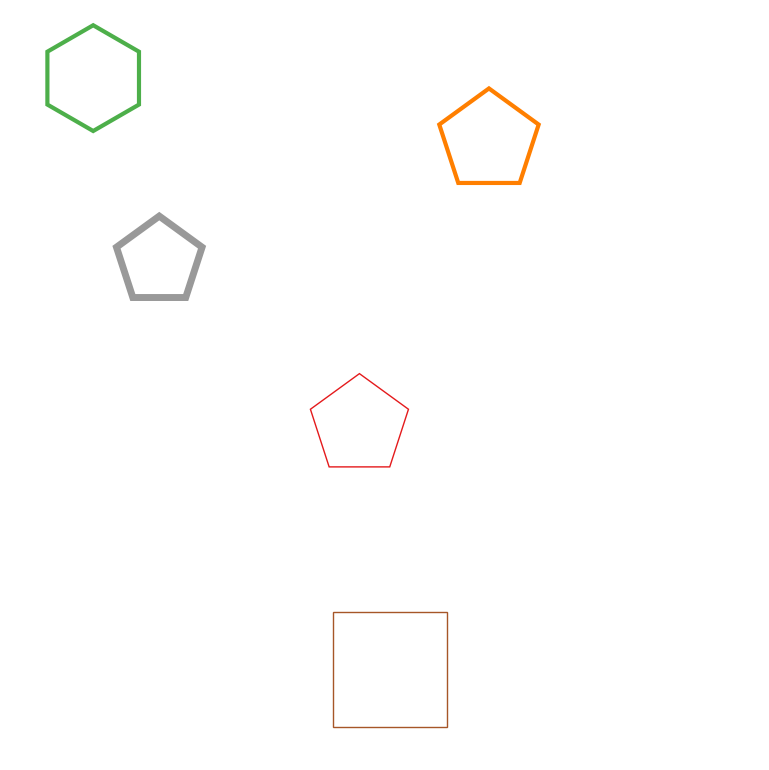[{"shape": "pentagon", "thickness": 0.5, "radius": 0.33, "center": [0.467, 0.448]}, {"shape": "hexagon", "thickness": 1.5, "radius": 0.34, "center": [0.121, 0.899]}, {"shape": "pentagon", "thickness": 1.5, "radius": 0.34, "center": [0.635, 0.817]}, {"shape": "square", "thickness": 0.5, "radius": 0.37, "center": [0.506, 0.131]}, {"shape": "pentagon", "thickness": 2.5, "radius": 0.29, "center": [0.207, 0.661]}]